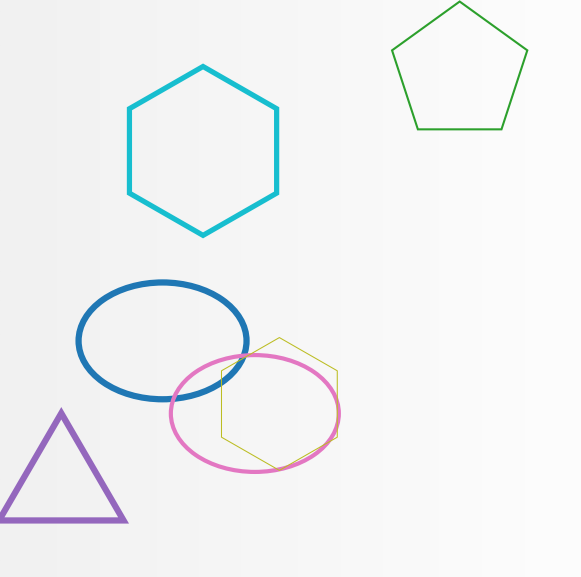[{"shape": "oval", "thickness": 3, "radius": 0.72, "center": [0.28, 0.409]}, {"shape": "pentagon", "thickness": 1, "radius": 0.61, "center": [0.791, 0.874]}, {"shape": "triangle", "thickness": 3, "radius": 0.62, "center": [0.105, 0.16]}, {"shape": "oval", "thickness": 2, "radius": 0.72, "center": [0.438, 0.283]}, {"shape": "hexagon", "thickness": 0.5, "radius": 0.57, "center": [0.481, 0.3]}, {"shape": "hexagon", "thickness": 2.5, "radius": 0.73, "center": [0.349, 0.738]}]